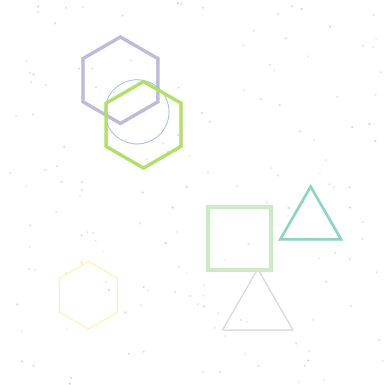[{"shape": "triangle", "thickness": 2, "radius": 0.46, "center": [0.807, 0.424]}, {"shape": "hexagon", "thickness": 2.5, "radius": 0.56, "center": [0.313, 0.792]}, {"shape": "circle", "thickness": 0.5, "radius": 0.42, "center": [0.356, 0.709]}, {"shape": "hexagon", "thickness": 2.5, "radius": 0.56, "center": [0.373, 0.676]}, {"shape": "triangle", "thickness": 1, "radius": 0.53, "center": [0.669, 0.196]}, {"shape": "square", "thickness": 3, "radius": 0.41, "center": [0.622, 0.381]}, {"shape": "hexagon", "thickness": 0.5, "radius": 0.44, "center": [0.23, 0.233]}]